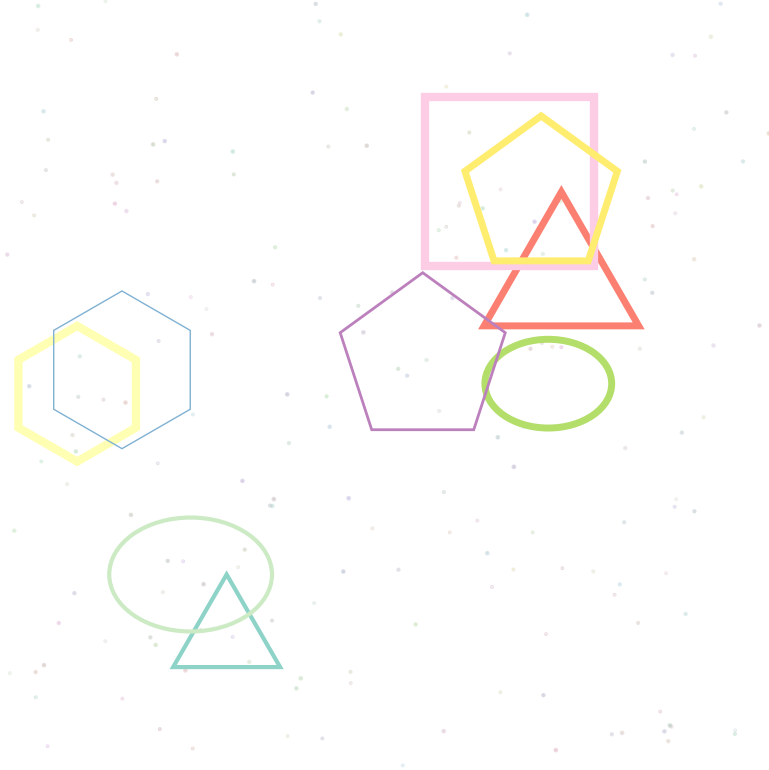[{"shape": "triangle", "thickness": 1.5, "radius": 0.4, "center": [0.294, 0.174]}, {"shape": "hexagon", "thickness": 3, "radius": 0.44, "center": [0.1, 0.489]}, {"shape": "triangle", "thickness": 2.5, "radius": 0.58, "center": [0.729, 0.635]}, {"shape": "hexagon", "thickness": 0.5, "radius": 0.51, "center": [0.158, 0.52]}, {"shape": "oval", "thickness": 2.5, "radius": 0.41, "center": [0.712, 0.502]}, {"shape": "square", "thickness": 3, "radius": 0.55, "center": [0.661, 0.765]}, {"shape": "pentagon", "thickness": 1, "radius": 0.56, "center": [0.549, 0.533]}, {"shape": "oval", "thickness": 1.5, "radius": 0.53, "center": [0.248, 0.254]}, {"shape": "pentagon", "thickness": 2.5, "radius": 0.52, "center": [0.703, 0.745]}]